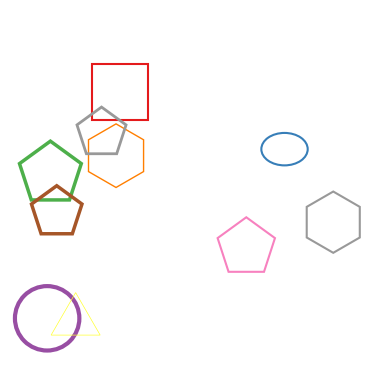[{"shape": "square", "thickness": 1.5, "radius": 0.36, "center": [0.311, 0.76]}, {"shape": "oval", "thickness": 1.5, "radius": 0.3, "center": [0.739, 0.613]}, {"shape": "pentagon", "thickness": 2.5, "radius": 0.42, "center": [0.131, 0.549]}, {"shape": "circle", "thickness": 3, "radius": 0.42, "center": [0.122, 0.173]}, {"shape": "hexagon", "thickness": 1, "radius": 0.41, "center": [0.301, 0.596]}, {"shape": "triangle", "thickness": 0.5, "radius": 0.37, "center": [0.196, 0.166]}, {"shape": "pentagon", "thickness": 2.5, "radius": 0.34, "center": [0.147, 0.449]}, {"shape": "pentagon", "thickness": 1.5, "radius": 0.39, "center": [0.64, 0.357]}, {"shape": "hexagon", "thickness": 1.5, "radius": 0.4, "center": [0.866, 0.423]}, {"shape": "pentagon", "thickness": 2, "radius": 0.34, "center": [0.264, 0.655]}]